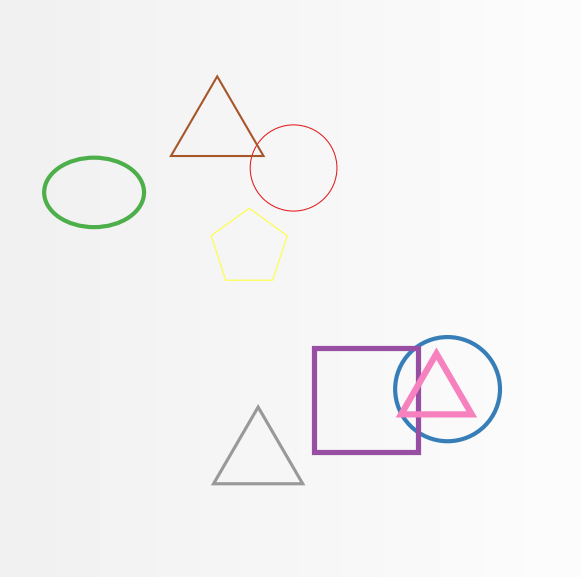[{"shape": "circle", "thickness": 0.5, "radius": 0.37, "center": [0.505, 0.708]}, {"shape": "circle", "thickness": 2, "radius": 0.45, "center": [0.77, 0.325]}, {"shape": "oval", "thickness": 2, "radius": 0.43, "center": [0.162, 0.666]}, {"shape": "square", "thickness": 2.5, "radius": 0.45, "center": [0.629, 0.307]}, {"shape": "pentagon", "thickness": 0.5, "radius": 0.34, "center": [0.429, 0.57]}, {"shape": "triangle", "thickness": 1, "radius": 0.46, "center": [0.374, 0.775]}, {"shape": "triangle", "thickness": 3, "radius": 0.35, "center": [0.751, 0.317]}, {"shape": "triangle", "thickness": 1.5, "radius": 0.44, "center": [0.444, 0.206]}]